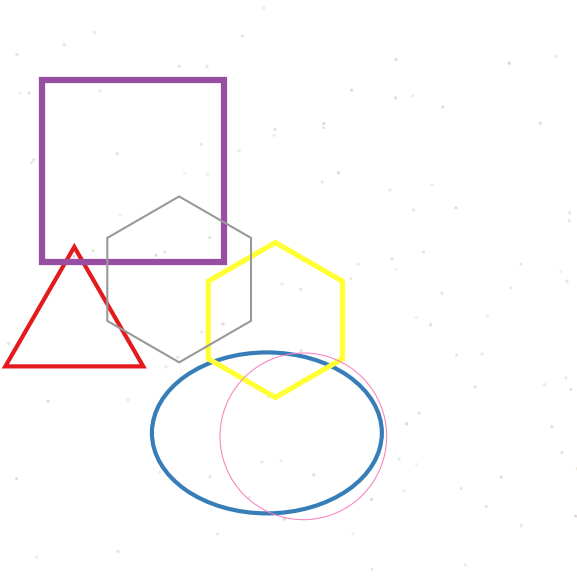[{"shape": "triangle", "thickness": 2, "radius": 0.69, "center": [0.129, 0.434]}, {"shape": "oval", "thickness": 2, "radius": 1.0, "center": [0.462, 0.25]}, {"shape": "square", "thickness": 3, "radius": 0.79, "center": [0.23, 0.703]}, {"shape": "hexagon", "thickness": 2.5, "radius": 0.67, "center": [0.477, 0.445]}, {"shape": "circle", "thickness": 0.5, "radius": 0.72, "center": [0.525, 0.244]}, {"shape": "hexagon", "thickness": 1, "radius": 0.72, "center": [0.31, 0.515]}]